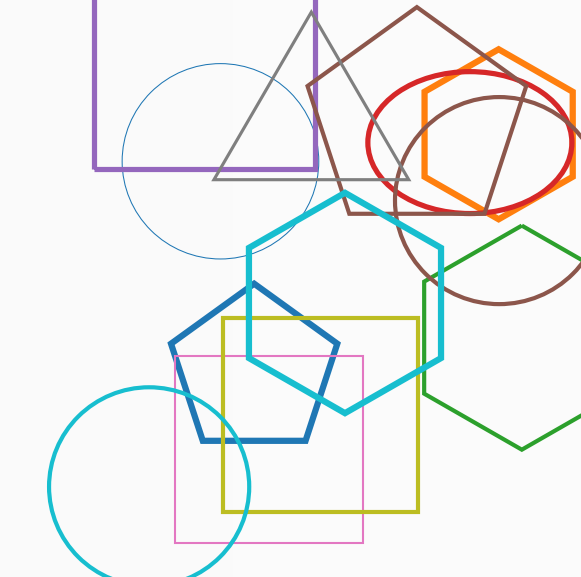[{"shape": "pentagon", "thickness": 3, "radius": 0.75, "center": [0.437, 0.357]}, {"shape": "circle", "thickness": 0.5, "radius": 0.85, "center": [0.379, 0.72]}, {"shape": "hexagon", "thickness": 3, "radius": 0.74, "center": [0.858, 0.767]}, {"shape": "hexagon", "thickness": 2, "radius": 0.97, "center": [0.898, 0.414]}, {"shape": "oval", "thickness": 2.5, "radius": 0.88, "center": [0.808, 0.752]}, {"shape": "square", "thickness": 2.5, "radius": 0.95, "center": [0.351, 0.897]}, {"shape": "pentagon", "thickness": 2, "radius": 0.99, "center": [0.717, 0.789]}, {"shape": "circle", "thickness": 2, "radius": 0.9, "center": [0.859, 0.652]}, {"shape": "square", "thickness": 1, "radius": 0.81, "center": [0.463, 0.221]}, {"shape": "triangle", "thickness": 1.5, "radius": 0.97, "center": [0.536, 0.785]}, {"shape": "square", "thickness": 2, "radius": 0.84, "center": [0.551, 0.281]}, {"shape": "hexagon", "thickness": 3, "radius": 0.95, "center": [0.594, 0.474]}, {"shape": "circle", "thickness": 2, "radius": 0.86, "center": [0.257, 0.156]}]